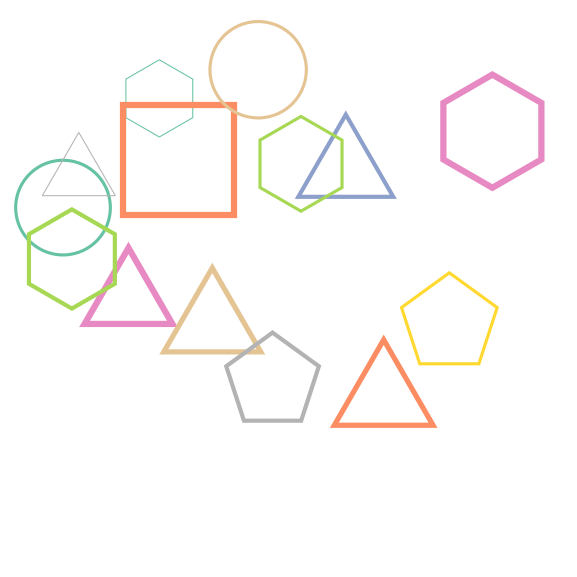[{"shape": "hexagon", "thickness": 0.5, "radius": 0.33, "center": [0.276, 0.829]}, {"shape": "circle", "thickness": 1.5, "radius": 0.41, "center": [0.109, 0.64]}, {"shape": "square", "thickness": 3, "radius": 0.48, "center": [0.309, 0.722]}, {"shape": "triangle", "thickness": 2.5, "radius": 0.49, "center": [0.664, 0.312]}, {"shape": "triangle", "thickness": 2, "radius": 0.47, "center": [0.599, 0.706]}, {"shape": "hexagon", "thickness": 3, "radius": 0.49, "center": [0.853, 0.772]}, {"shape": "triangle", "thickness": 3, "radius": 0.44, "center": [0.223, 0.482]}, {"shape": "hexagon", "thickness": 1.5, "radius": 0.41, "center": [0.521, 0.715]}, {"shape": "hexagon", "thickness": 2, "radius": 0.43, "center": [0.124, 0.551]}, {"shape": "pentagon", "thickness": 1.5, "radius": 0.44, "center": [0.778, 0.44]}, {"shape": "circle", "thickness": 1.5, "radius": 0.42, "center": [0.447, 0.878]}, {"shape": "triangle", "thickness": 2.5, "radius": 0.48, "center": [0.368, 0.438]}, {"shape": "pentagon", "thickness": 2, "radius": 0.42, "center": [0.472, 0.339]}, {"shape": "triangle", "thickness": 0.5, "radius": 0.37, "center": [0.136, 0.697]}]